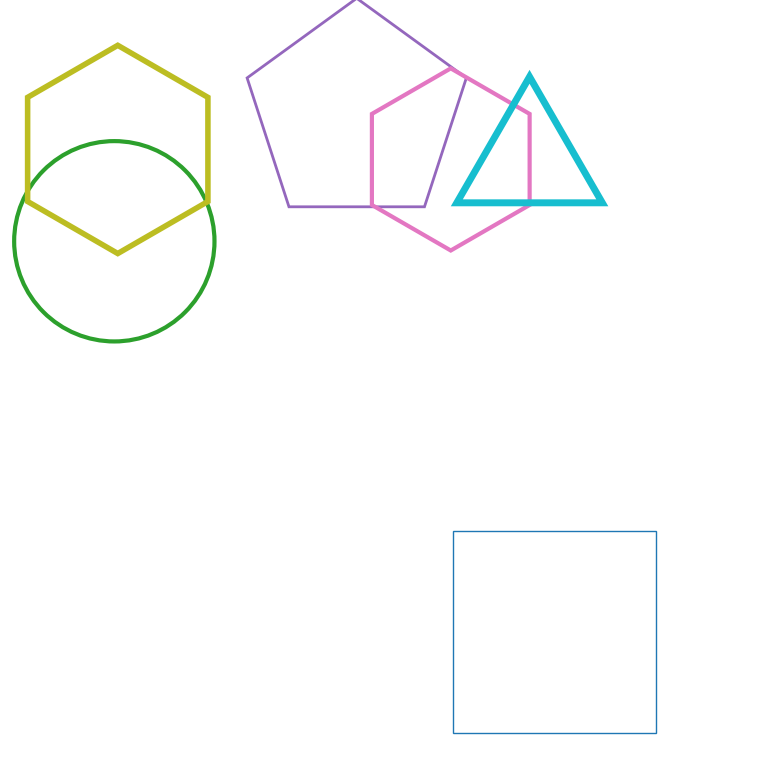[{"shape": "square", "thickness": 0.5, "radius": 0.66, "center": [0.72, 0.179]}, {"shape": "circle", "thickness": 1.5, "radius": 0.65, "center": [0.148, 0.687]}, {"shape": "pentagon", "thickness": 1, "radius": 0.75, "center": [0.463, 0.853]}, {"shape": "hexagon", "thickness": 1.5, "radius": 0.59, "center": [0.585, 0.793]}, {"shape": "hexagon", "thickness": 2, "radius": 0.68, "center": [0.153, 0.806]}, {"shape": "triangle", "thickness": 2.5, "radius": 0.55, "center": [0.688, 0.791]}]